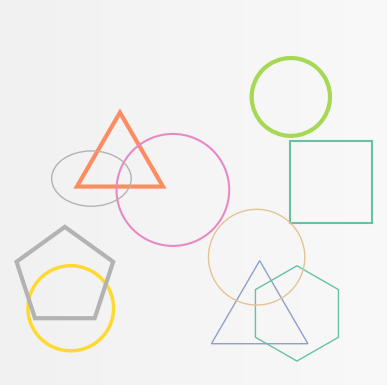[{"shape": "hexagon", "thickness": 1, "radius": 0.62, "center": [0.766, 0.186]}, {"shape": "square", "thickness": 1.5, "radius": 0.53, "center": [0.854, 0.527]}, {"shape": "triangle", "thickness": 3, "radius": 0.64, "center": [0.31, 0.58]}, {"shape": "triangle", "thickness": 1, "radius": 0.72, "center": [0.67, 0.179]}, {"shape": "circle", "thickness": 1.5, "radius": 0.73, "center": [0.446, 0.507]}, {"shape": "circle", "thickness": 3, "radius": 0.51, "center": [0.751, 0.748]}, {"shape": "circle", "thickness": 2.5, "radius": 0.55, "center": [0.183, 0.199]}, {"shape": "circle", "thickness": 1, "radius": 0.62, "center": [0.662, 0.332]}, {"shape": "oval", "thickness": 1, "radius": 0.51, "center": [0.236, 0.536]}, {"shape": "pentagon", "thickness": 3, "radius": 0.66, "center": [0.167, 0.28]}]